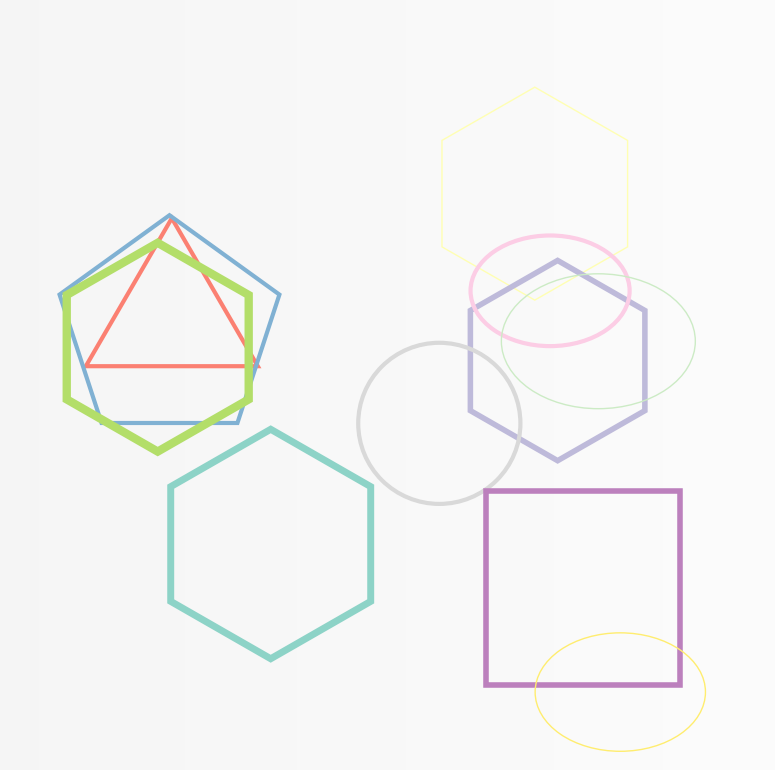[{"shape": "hexagon", "thickness": 2.5, "radius": 0.74, "center": [0.349, 0.293]}, {"shape": "hexagon", "thickness": 0.5, "radius": 0.69, "center": [0.69, 0.749]}, {"shape": "hexagon", "thickness": 2, "radius": 0.65, "center": [0.72, 0.532]}, {"shape": "triangle", "thickness": 1.5, "radius": 0.64, "center": [0.222, 0.588]}, {"shape": "pentagon", "thickness": 1.5, "radius": 0.75, "center": [0.219, 0.571]}, {"shape": "hexagon", "thickness": 3, "radius": 0.68, "center": [0.204, 0.549]}, {"shape": "oval", "thickness": 1.5, "radius": 0.51, "center": [0.71, 0.622]}, {"shape": "circle", "thickness": 1.5, "radius": 0.52, "center": [0.567, 0.45]}, {"shape": "square", "thickness": 2, "radius": 0.63, "center": [0.752, 0.237]}, {"shape": "oval", "thickness": 0.5, "radius": 0.63, "center": [0.772, 0.557]}, {"shape": "oval", "thickness": 0.5, "radius": 0.55, "center": [0.8, 0.101]}]